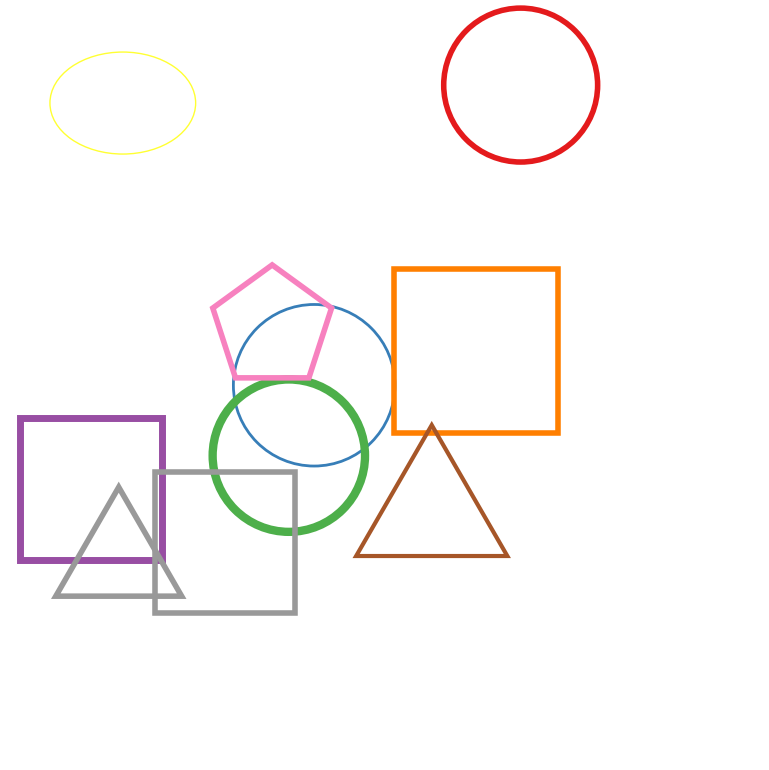[{"shape": "circle", "thickness": 2, "radius": 0.5, "center": [0.676, 0.89]}, {"shape": "circle", "thickness": 1, "radius": 0.52, "center": [0.408, 0.5]}, {"shape": "circle", "thickness": 3, "radius": 0.49, "center": [0.375, 0.408]}, {"shape": "square", "thickness": 2.5, "radius": 0.46, "center": [0.118, 0.365]}, {"shape": "square", "thickness": 2, "radius": 0.53, "center": [0.618, 0.544]}, {"shape": "oval", "thickness": 0.5, "radius": 0.47, "center": [0.159, 0.866]}, {"shape": "triangle", "thickness": 1.5, "radius": 0.57, "center": [0.561, 0.335]}, {"shape": "pentagon", "thickness": 2, "radius": 0.41, "center": [0.353, 0.575]}, {"shape": "square", "thickness": 2, "radius": 0.46, "center": [0.292, 0.296]}, {"shape": "triangle", "thickness": 2, "radius": 0.47, "center": [0.154, 0.273]}]